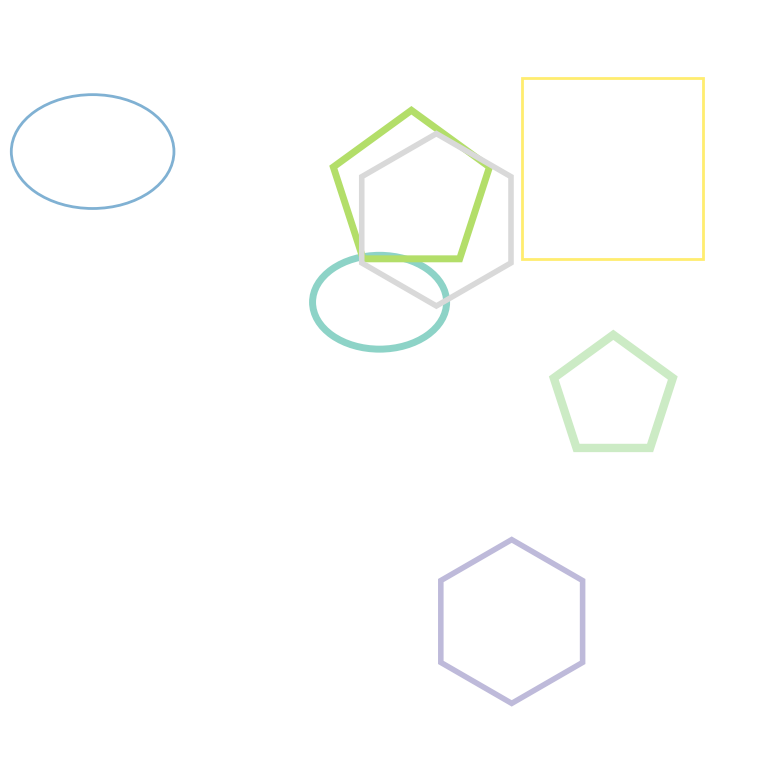[{"shape": "oval", "thickness": 2.5, "radius": 0.44, "center": [0.493, 0.607]}, {"shape": "hexagon", "thickness": 2, "radius": 0.53, "center": [0.665, 0.193]}, {"shape": "oval", "thickness": 1, "radius": 0.53, "center": [0.12, 0.803]}, {"shape": "pentagon", "thickness": 2.5, "radius": 0.53, "center": [0.534, 0.75]}, {"shape": "hexagon", "thickness": 2, "radius": 0.56, "center": [0.567, 0.715]}, {"shape": "pentagon", "thickness": 3, "radius": 0.41, "center": [0.796, 0.484]}, {"shape": "square", "thickness": 1, "radius": 0.59, "center": [0.795, 0.781]}]